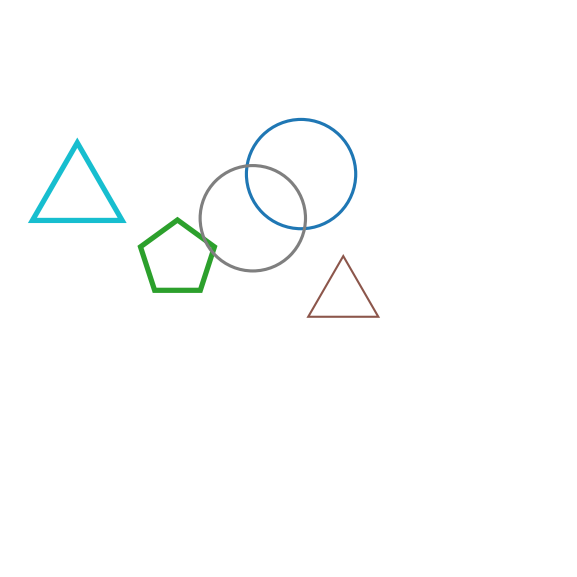[{"shape": "circle", "thickness": 1.5, "radius": 0.47, "center": [0.521, 0.698]}, {"shape": "pentagon", "thickness": 2.5, "radius": 0.34, "center": [0.307, 0.551]}, {"shape": "triangle", "thickness": 1, "radius": 0.35, "center": [0.594, 0.486]}, {"shape": "circle", "thickness": 1.5, "radius": 0.46, "center": [0.438, 0.621]}, {"shape": "triangle", "thickness": 2.5, "radius": 0.45, "center": [0.134, 0.662]}]